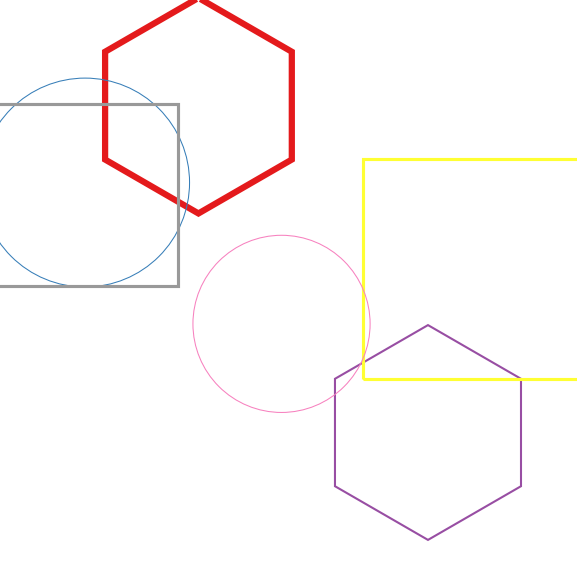[{"shape": "hexagon", "thickness": 3, "radius": 0.93, "center": [0.344, 0.816]}, {"shape": "circle", "thickness": 0.5, "radius": 0.9, "center": [0.147, 0.683]}, {"shape": "hexagon", "thickness": 1, "radius": 0.93, "center": [0.741, 0.25]}, {"shape": "square", "thickness": 1.5, "radius": 0.95, "center": [0.819, 0.533]}, {"shape": "circle", "thickness": 0.5, "radius": 0.77, "center": [0.487, 0.438]}, {"shape": "square", "thickness": 1.5, "radius": 0.79, "center": [0.151, 0.661]}]